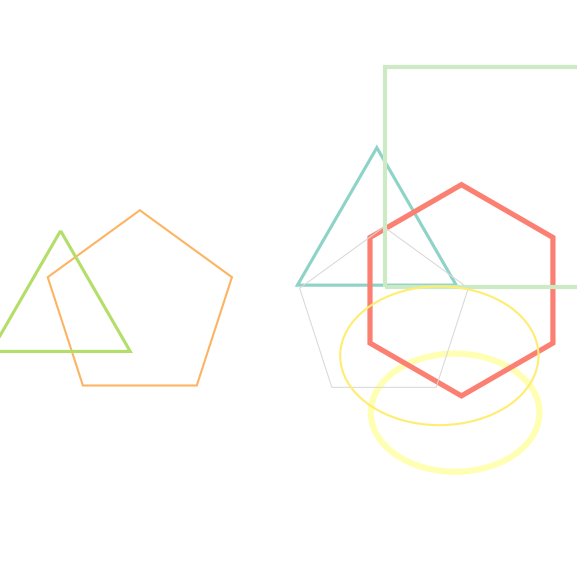[{"shape": "triangle", "thickness": 1.5, "radius": 0.79, "center": [0.653, 0.585]}, {"shape": "oval", "thickness": 3, "radius": 0.73, "center": [0.788, 0.285]}, {"shape": "hexagon", "thickness": 2.5, "radius": 0.91, "center": [0.799, 0.496]}, {"shape": "pentagon", "thickness": 1, "radius": 0.84, "center": [0.242, 0.467]}, {"shape": "triangle", "thickness": 1.5, "radius": 0.7, "center": [0.105, 0.46]}, {"shape": "pentagon", "thickness": 0.5, "radius": 0.77, "center": [0.665, 0.453]}, {"shape": "square", "thickness": 2, "radius": 0.95, "center": [0.856, 0.693]}, {"shape": "oval", "thickness": 1, "radius": 0.86, "center": [0.761, 0.383]}]